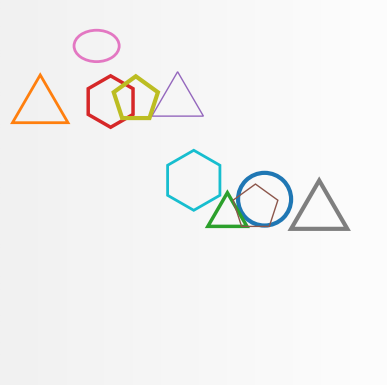[{"shape": "circle", "thickness": 3, "radius": 0.34, "center": [0.683, 0.483]}, {"shape": "triangle", "thickness": 2, "radius": 0.41, "center": [0.104, 0.723]}, {"shape": "triangle", "thickness": 2.5, "radius": 0.29, "center": [0.587, 0.441]}, {"shape": "hexagon", "thickness": 2.5, "radius": 0.33, "center": [0.285, 0.736]}, {"shape": "triangle", "thickness": 1, "radius": 0.38, "center": [0.458, 0.737]}, {"shape": "pentagon", "thickness": 1, "radius": 0.3, "center": [0.659, 0.461]}, {"shape": "oval", "thickness": 2, "radius": 0.29, "center": [0.249, 0.881]}, {"shape": "triangle", "thickness": 3, "radius": 0.42, "center": [0.824, 0.447]}, {"shape": "pentagon", "thickness": 3, "radius": 0.3, "center": [0.35, 0.742]}, {"shape": "hexagon", "thickness": 2, "radius": 0.39, "center": [0.5, 0.532]}]